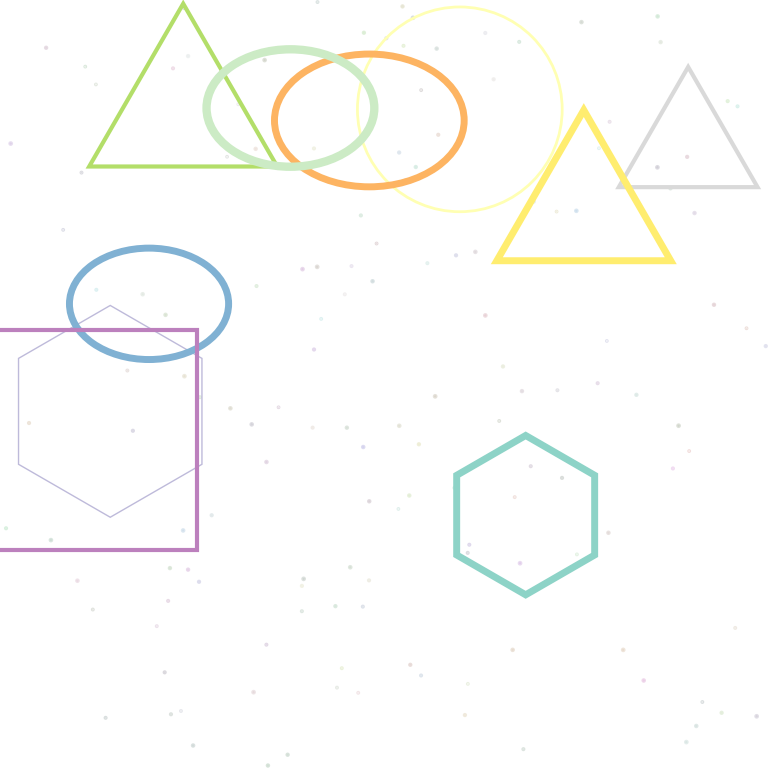[{"shape": "hexagon", "thickness": 2.5, "radius": 0.52, "center": [0.683, 0.331]}, {"shape": "circle", "thickness": 1, "radius": 0.66, "center": [0.597, 0.858]}, {"shape": "hexagon", "thickness": 0.5, "radius": 0.69, "center": [0.143, 0.466]}, {"shape": "oval", "thickness": 2.5, "radius": 0.52, "center": [0.194, 0.605]}, {"shape": "oval", "thickness": 2.5, "radius": 0.62, "center": [0.48, 0.844]}, {"shape": "triangle", "thickness": 1.5, "radius": 0.7, "center": [0.238, 0.854]}, {"shape": "triangle", "thickness": 1.5, "radius": 0.52, "center": [0.894, 0.809]}, {"shape": "square", "thickness": 1.5, "radius": 0.71, "center": [0.113, 0.429]}, {"shape": "oval", "thickness": 3, "radius": 0.54, "center": [0.377, 0.86]}, {"shape": "triangle", "thickness": 2.5, "radius": 0.65, "center": [0.758, 0.727]}]